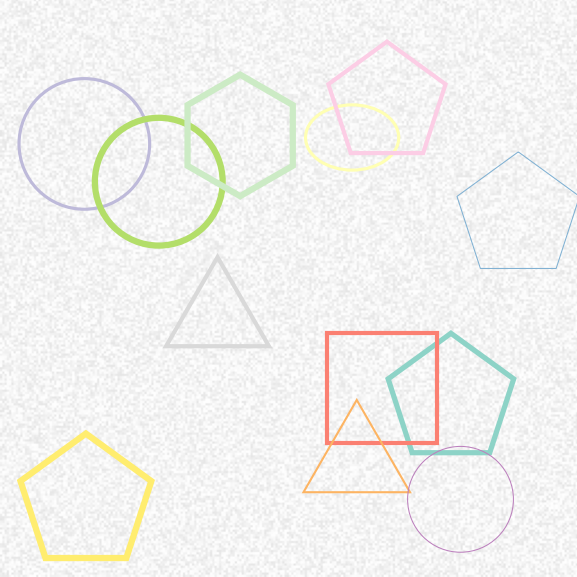[{"shape": "pentagon", "thickness": 2.5, "radius": 0.57, "center": [0.781, 0.308]}, {"shape": "oval", "thickness": 1.5, "radius": 0.4, "center": [0.61, 0.761]}, {"shape": "circle", "thickness": 1.5, "radius": 0.57, "center": [0.146, 0.75]}, {"shape": "square", "thickness": 2, "radius": 0.48, "center": [0.661, 0.327]}, {"shape": "pentagon", "thickness": 0.5, "radius": 0.56, "center": [0.897, 0.625]}, {"shape": "triangle", "thickness": 1, "radius": 0.53, "center": [0.618, 0.2]}, {"shape": "circle", "thickness": 3, "radius": 0.55, "center": [0.275, 0.685]}, {"shape": "pentagon", "thickness": 2, "radius": 0.53, "center": [0.67, 0.82]}, {"shape": "triangle", "thickness": 2, "radius": 0.51, "center": [0.377, 0.451]}, {"shape": "circle", "thickness": 0.5, "radius": 0.46, "center": [0.797, 0.135]}, {"shape": "hexagon", "thickness": 3, "radius": 0.53, "center": [0.416, 0.765]}, {"shape": "pentagon", "thickness": 3, "radius": 0.6, "center": [0.149, 0.129]}]